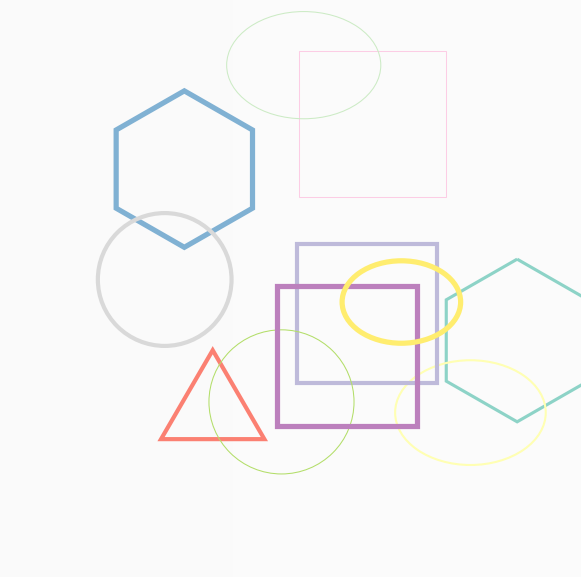[{"shape": "hexagon", "thickness": 1.5, "radius": 0.7, "center": [0.89, 0.41]}, {"shape": "oval", "thickness": 1, "radius": 0.65, "center": [0.809, 0.285]}, {"shape": "square", "thickness": 2, "radius": 0.6, "center": [0.632, 0.456]}, {"shape": "triangle", "thickness": 2, "radius": 0.51, "center": [0.366, 0.29]}, {"shape": "hexagon", "thickness": 2.5, "radius": 0.68, "center": [0.317, 0.706]}, {"shape": "circle", "thickness": 0.5, "radius": 0.62, "center": [0.484, 0.303]}, {"shape": "square", "thickness": 0.5, "radius": 0.63, "center": [0.641, 0.784]}, {"shape": "circle", "thickness": 2, "radius": 0.58, "center": [0.283, 0.515]}, {"shape": "square", "thickness": 2.5, "radius": 0.6, "center": [0.597, 0.383]}, {"shape": "oval", "thickness": 0.5, "radius": 0.66, "center": [0.523, 0.886]}, {"shape": "oval", "thickness": 2.5, "radius": 0.51, "center": [0.691, 0.476]}]